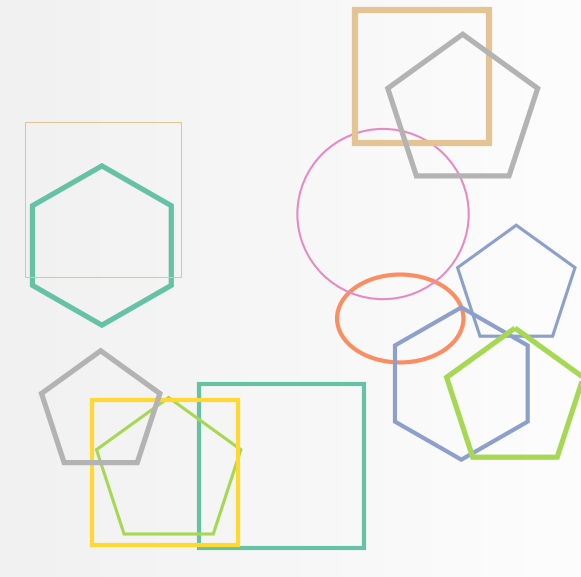[{"shape": "hexagon", "thickness": 2.5, "radius": 0.69, "center": [0.175, 0.574]}, {"shape": "square", "thickness": 2, "radius": 0.71, "center": [0.484, 0.192]}, {"shape": "oval", "thickness": 2, "radius": 0.54, "center": [0.689, 0.448]}, {"shape": "pentagon", "thickness": 1.5, "radius": 0.53, "center": [0.888, 0.503]}, {"shape": "hexagon", "thickness": 2, "radius": 0.66, "center": [0.794, 0.335]}, {"shape": "circle", "thickness": 1, "radius": 0.74, "center": [0.659, 0.629]}, {"shape": "pentagon", "thickness": 2.5, "radius": 0.62, "center": [0.886, 0.307]}, {"shape": "pentagon", "thickness": 1.5, "radius": 0.65, "center": [0.29, 0.18]}, {"shape": "square", "thickness": 2, "radius": 0.63, "center": [0.283, 0.181]}, {"shape": "square", "thickness": 3, "radius": 0.58, "center": [0.726, 0.867]}, {"shape": "square", "thickness": 0.5, "radius": 0.67, "center": [0.178, 0.654]}, {"shape": "pentagon", "thickness": 2.5, "radius": 0.68, "center": [0.796, 0.804]}, {"shape": "pentagon", "thickness": 2.5, "radius": 0.54, "center": [0.173, 0.285]}]